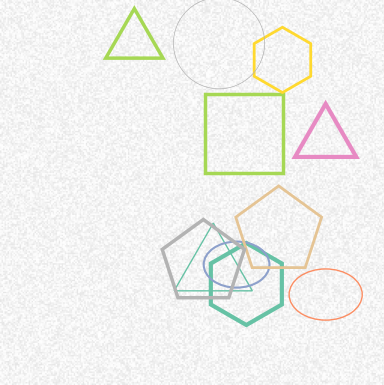[{"shape": "hexagon", "thickness": 3, "radius": 0.53, "center": [0.64, 0.262]}, {"shape": "triangle", "thickness": 1, "radius": 0.59, "center": [0.554, 0.303]}, {"shape": "oval", "thickness": 1, "radius": 0.47, "center": [0.846, 0.235]}, {"shape": "oval", "thickness": 1.5, "radius": 0.43, "center": [0.614, 0.313]}, {"shape": "triangle", "thickness": 3, "radius": 0.46, "center": [0.846, 0.638]}, {"shape": "triangle", "thickness": 2.5, "radius": 0.43, "center": [0.349, 0.892]}, {"shape": "square", "thickness": 2.5, "radius": 0.51, "center": [0.633, 0.653]}, {"shape": "hexagon", "thickness": 2, "radius": 0.42, "center": [0.734, 0.844]}, {"shape": "pentagon", "thickness": 2, "radius": 0.59, "center": [0.724, 0.4]}, {"shape": "circle", "thickness": 0.5, "radius": 0.59, "center": [0.569, 0.888]}, {"shape": "pentagon", "thickness": 2.5, "radius": 0.56, "center": [0.528, 0.318]}]